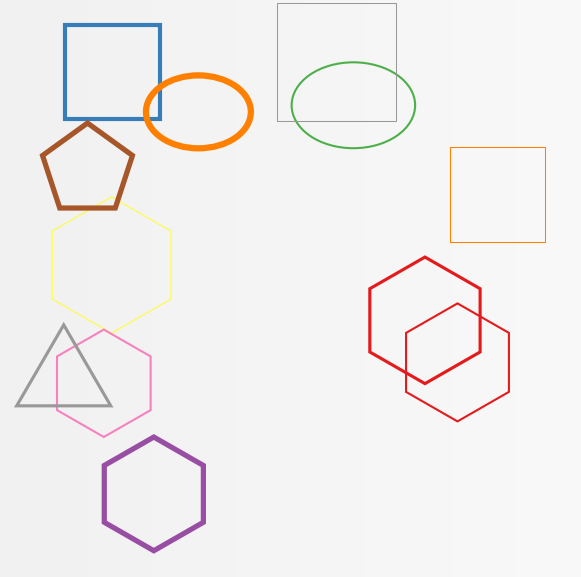[{"shape": "hexagon", "thickness": 1, "radius": 0.51, "center": [0.787, 0.372]}, {"shape": "hexagon", "thickness": 1.5, "radius": 0.55, "center": [0.731, 0.444]}, {"shape": "square", "thickness": 2, "radius": 0.41, "center": [0.193, 0.874]}, {"shape": "oval", "thickness": 1, "radius": 0.53, "center": [0.608, 0.817]}, {"shape": "hexagon", "thickness": 2.5, "radius": 0.49, "center": [0.265, 0.144]}, {"shape": "square", "thickness": 0.5, "radius": 0.41, "center": [0.856, 0.663]}, {"shape": "oval", "thickness": 3, "radius": 0.45, "center": [0.341, 0.805]}, {"shape": "hexagon", "thickness": 0.5, "radius": 0.59, "center": [0.192, 0.54]}, {"shape": "pentagon", "thickness": 2.5, "radius": 0.41, "center": [0.151, 0.705]}, {"shape": "hexagon", "thickness": 1, "radius": 0.46, "center": [0.179, 0.335]}, {"shape": "square", "thickness": 0.5, "radius": 0.51, "center": [0.579, 0.892]}, {"shape": "triangle", "thickness": 1.5, "radius": 0.47, "center": [0.11, 0.343]}]